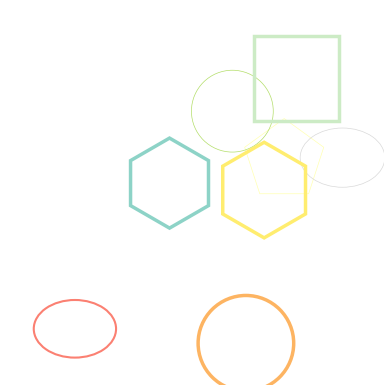[{"shape": "hexagon", "thickness": 2.5, "radius": 0.58, "center": [0.44, 0.524]}, {"shape": "pentagon", "thickness": 0.5, "radius": 0.54, "center": [0.738, 0.584]}, {"shape": "oval", "thickness": 1.5, "radius": 0.53, "center": [0.195, 0.146]}, {"shape": "circle", "thickness": 2.5, "radius": 0.62, "center": [0.639, 0.108]}, {"shape": "circle", "thickness": 0.5, "radius": 0.53, "center": [0.603, 0.711]}, {"shape": "oval", "thickness": 0.5, "radius": 0.55, "center": [0.89, 0.591]}, {"shape": "square", "thickness": 2.5, "radius": 0.55, "center": [0.77, 0.797]}, {"shape": "hexagon", "thickness": 2.5, "radius": 0.62, "center": [0.686, 0.506]}]